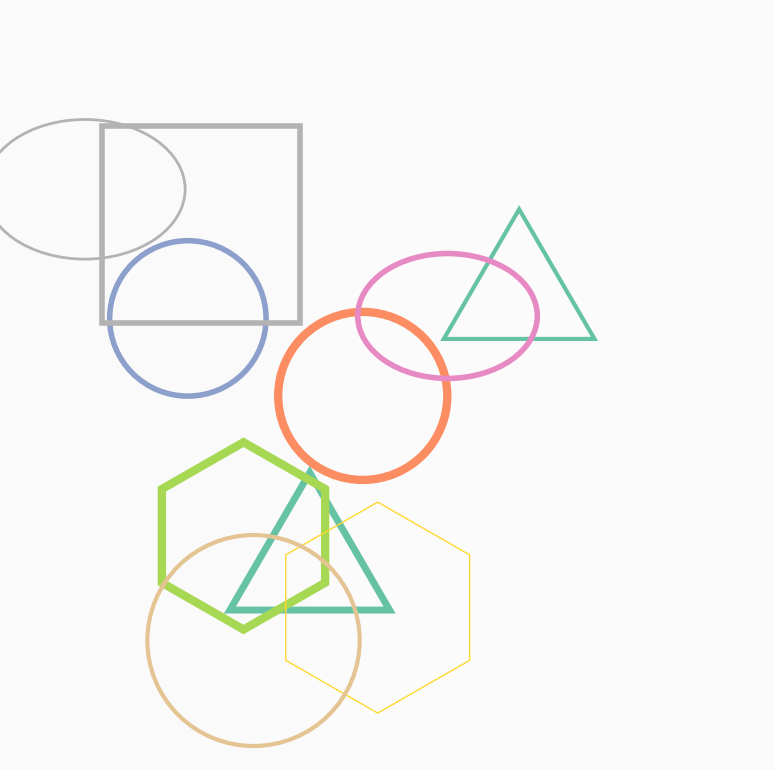[{"shape": "triangle", "thickness": 1.5, "radius": 0.56, "center": [0.67, 0.616]}, {"shape": "triangle", "thickness": 2.5, "radius": 0.59, "center": [0.4, 0.267]}, {"shape": "circle", "thickness": 3, "radius": 0.55, "center": [0.468, 0.486]}, {"shape": "circle", "thickness": 2, "radius": 0.5, "center": [0.242, 0.586]}, {"shape": "oval", "thickness": 2, "radius": 0.58, "center": [0.577, 0.59]}, {"shape": "hexagon", "thickness": 3, "radius": 0.61, "center": [0.314, 0.304]}, {"shape": "hexagon", "thickness": 0.5, "radius": 0.68, "center": [0.487, 0.211]}, {"shape": "circle", "thickness": 1.5, "radius": 0.68, "center": [0.327, 0.168]}, {"shape": "oval", "thickness": 1, "radius": 0.65, "center": [0.109, 0.754]}, {"shape": "square", "thickness": 2, "radius": 0.64, "center": [0.26, 0.708]}]